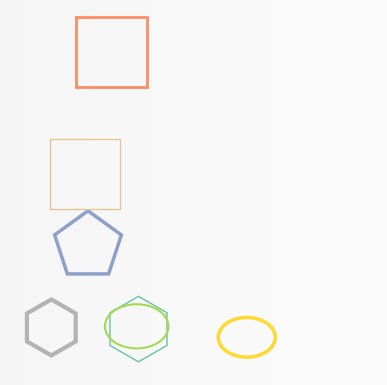[{"shape": "hexagon", "thickness": 1, "radius": 0.42, "center": [0.357, 0.145]}, {"shape": "square", "thickness": 2, "radius": 0.46, "center": [0.288, 0.865]}, {"shape": "pentagon", "thickness": 2.5, "radius": 0.45, "center": [0.227, 0.362]}, {"shape": "oval", "thickness": 1.5, "radius": 0.41, "center": [0.353, 0.152]}, {"shape": "oval", "thickness": 2.5, "radius": 0.37, "center": [0.637, 0.124]}, {"shape": "square", "thickness": 1, "radius": 0.45, "center": [0.22, 0.549]}, {"shape": "hexagon", "thickness": 3, "radius": 0.36, "center": [0.132, 0.149]}]